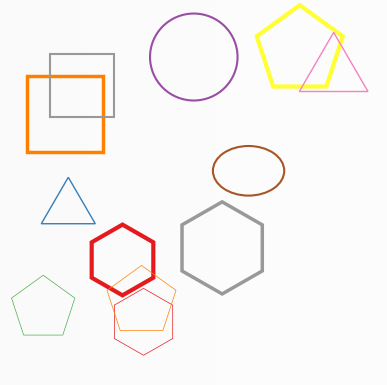[{"shape": "hexagon", "thickness": 3, "radius": 0.46, "center": [0.316, 0.325]}, {"shape": "hexagon", "thickness": 0.5, "radius": 0.43, "center": [0.37, 0.164]}, {"shape": "triangle", "thickness": 1, "radius": 0.4, "center": [0.176, 0.459]}, {"shape": "pentagon", "thickness": 0.5, "radius": 0.43, "center": [0.111, 0.199]}, {"shape": "circle", "thickness": 1.5, "radius": 0.56, "center": [0.5, 0.852]}, {"shape": "pentagon", "thickness": 0.5, "radius": 0.47, "center": [0.365, 0.217]}, {"shape": "square", "thickness": 2.5, "radius": 0.49, "center": [0.169, 0.704]}, {"shape": "pentagon", "thickness": 3, "radius": 0.58, "center": [0.774, 0.87]}, {"shape": "oval", "thickness": 1.5, "radius": 0.46, "center": [0.641, 0.556]}, {"shape": "triangle", "thickness": 1, "radius": 0.51, "center": [0.861, 0.814]}, {"shape": "hexagon", "thickness": 2.5, "radius": 0.6, "center": [0.573, 0.356]}, {"shape": "square", "thickness": 1.5, "radius": 0.41, "center": [0.211, 0.778]}]